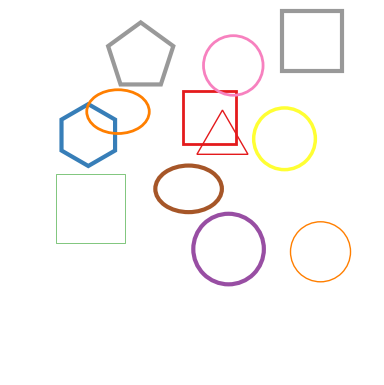[{"shape": "square", "thickness": 2, "radius": 0.35, "center": [0.543, 0.695]}, {"shape": "triangle", "thickness": 1, "radius": 0.38, "center": [0.578, 0.637]}, {"shape": "hexagon", "thickness": 3, "radius": 0.4, "center": [0.229, 0.649]}, {"shape": "square", "thickness": 0.5, "radius": 0.45, "center": [0.234, 0.459]}, {"shape": "circle", "thickness": 3, "radius": 0.46, "center": [0.594, 0.353]}, {"shape": "circle", "thickness": 1, "radius": 0.39, "center": [0.832, 0.346]}, {"shape": "oval", "thickness": 2, "radius": 0.41, "center": [0.307, 0.71]}, {"shape": "circle", "thickness": 2.5, "radius": 0.4, "center": [0.739, 0.64]}, {"shape": "oval", "thickness": 3, "radius": 0.43, "center": [0.49, 0.509]}, {"shape": "circle", "thickness": 2, "radius": 0.39, "center": [0.606, 0.83]}, {"shape": "pentagon", "thickness": 3, "radius": 0.45, "center": [0.365, 0.853]}, {"shape": "square", "thickness": 3, "radius": 0.39, "center": [0.811, 0.893]}]